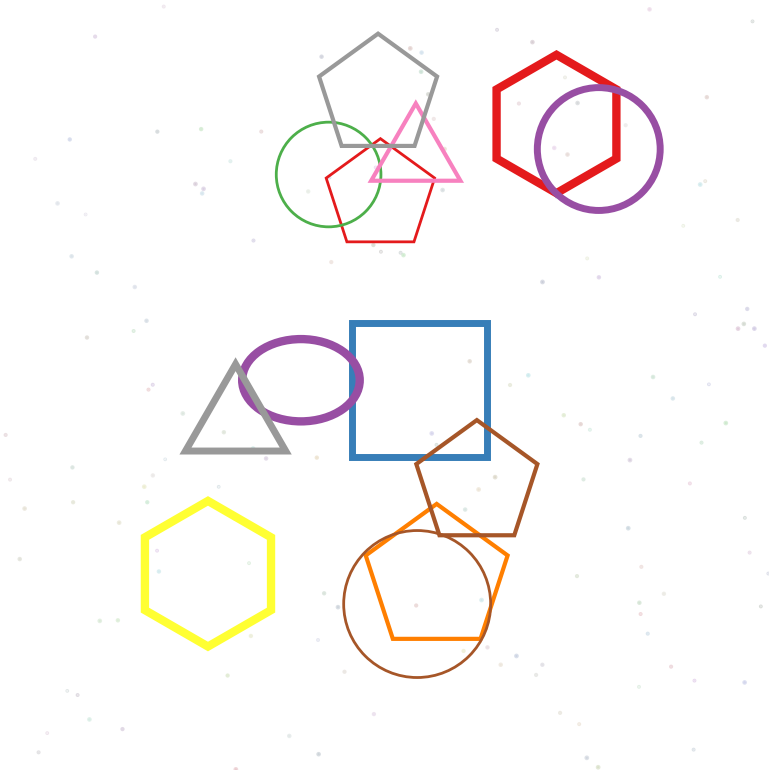[{"shape": "hexagon", "thickness": 3, "radius": 0.45, "center": [0.723, 0.839]}, {"shape": "pentagon", "thickness": 1, "radius": 0.37, "center": [0.494, 0.746]}, {"shape": "square", "thickness": 2.5, "radius": 0.44, "center": [0.544, 0.494]}, {"shape": "circle", "thickness": 1, "radius": 0.34, "center": [0.427, 0.773]}, {"shape": "oval", "thickness": 3, "radius": 0.38, "center": [0.391, 0.506]}, {"shape": "circle", "thickness": 2.5, "radius": 0.4, "center": [0.778, 0.806]}, {"shape": "pentagon", "thickness": 1.5, "radius": 0.48, "center": [0.567, 0.249]}, {"shape": "hexagon", "thickness": 3, "radius": 0.47, "center": [0.27, 0.255]}, {"shape": "circle", "thickness": 1, "radius": 0.48, "center": [0.542, 0.216]}, {"shape": "pentagon", "thickness": 1.5, "radius": 0.41, "center": [0.619, 0.372]}, {"shape": "triangle", "thickness": 1.5, "radius": 0.33, "center": [0.54, 0.799]}, {"shape": "triangle", "thickness": 2.5, "radius": 0.38, "center": [0.306, 0.452]}, {"shape": "pentagon", "thickness": 1.5, "radius": 0.4, "center": [0.491, 0.876]}]